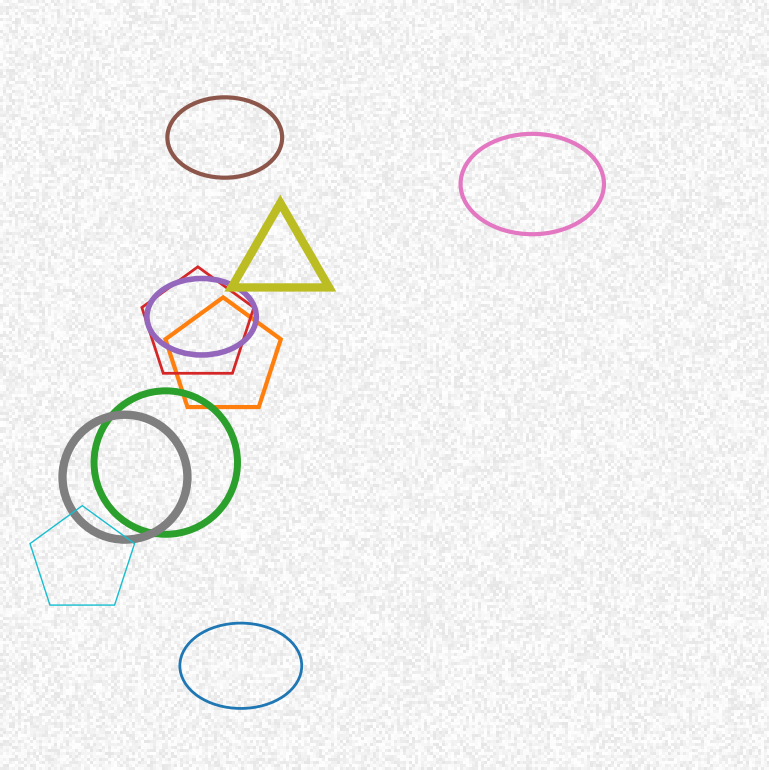[{"shape": "oval", "thickness": 1, "radius": 0.4, "center": [0.313, 0.135]}, {"shape": "pentagon", "thickness": 1.5, "radius": 0.39, "center": [0.29, 0.535]}, {"shape": "circle", "thickness": 2.5, "radius": 0.47, "center": [0.215, 0.399]}, {"shape": "pentagon", "thickness": 1, "radius": 0.38, "center": [0.257, 0.577]}, {"shape": "oval", "thickness": 2, "radius": 0.35, "center": [0.262, 0.589]}, {"shape": "oval", "thickness": 1.5, "radius": 0.37, "center": [0.292, 0.821]}, {"shape": "oval", "thickness": 1.5, "radius": 0.47, "center": [0.691, 0.761]}, {"shape": "circle", "thickness": 3, "radius": 0.41, "center": [0.162, 0.38]}, {"shape": "triangle", "thickness": 3, "radius": 0.37, "center": [0.364, 0.663]}, {"shape": "pentagon", "thickness": 0.5, "radius": 0.36, "center": [0.107, 0.272]}]